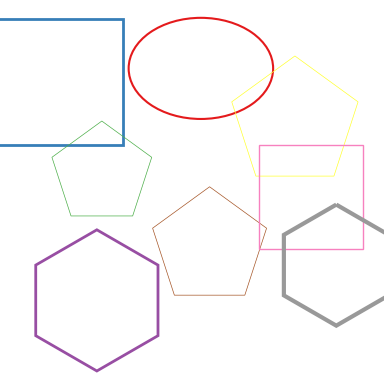[{"shape": "oval", "thickness": 1.5, "radius": 0.94, "center": [0.522, 0.822]}, {"shape": "square", "thickness": 2, "radius": 0.82, "center": [0.155, 0.788]}, {"shape": "pentagon", "thickness": 0.5, "radius": 0.68, "center": [0.264, 0.549]}, {"shape": "hexagon", "thickness": 2, "radius": 0.92, "center": [0.252, 0.22]}, {"shape": "pentagon", "thickness": 0.5, "radius": 0.86, "center": [0.766, 0.682]}, {"shape": "pentagon", "thickness": 0.5, "radius": 0.78, "center": [0.544, 0.359]}, {"shape": "square", "thickness": 1, "radius": 0.68, "center": [0.807, 0.488]}, {"shape": "hexagon", "thickness": 3, "radius": 0.79, "center": [0.873, 0.311]}]